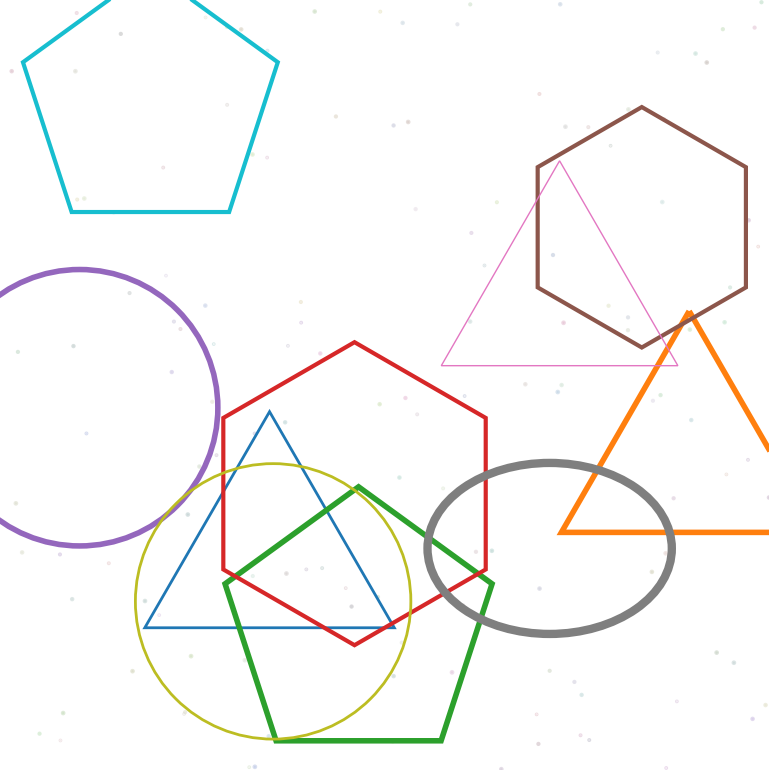[{"shape": "triangle", "thickness": 1, "radius": 0.94, "center": [0.35, 0.278]}, {"shape": "triangle", "thickness": 2, "radius": 0.96, "center": [0.895, 0.404]}, {"shape": "pentagon", "thickness": 2, "radius": 0.91, "center": [0.466, 0.185]}, {"shape": "hexagon", "thickness": 1.5, "radius": 0.98, "center": [0.46, 0.359]}, {"shape": "circle", "thickness": 2, "radius": 0.9, "center": [0.103, 0.47]}, {"shape": "hexagon", "thickness": 1.5, "radius": 0.78, "center": [0.834, 0.705]}, {"shape": "triangle", "thickness": 0.5, "radius": 0.89, "center": [0.727, 0.614]}, {"shape": "oval", "thickness": 3, "radius": 0.79, "center": [0.714, 0.288]}, {"shape": "circle", "thickness": 1, "radius": 0.89, "center": [0.355, 0.219]}, {"shape": "pentagon", "thickness": 1.5, "radius": 0.87, "center": [0.195, 0.865]}]